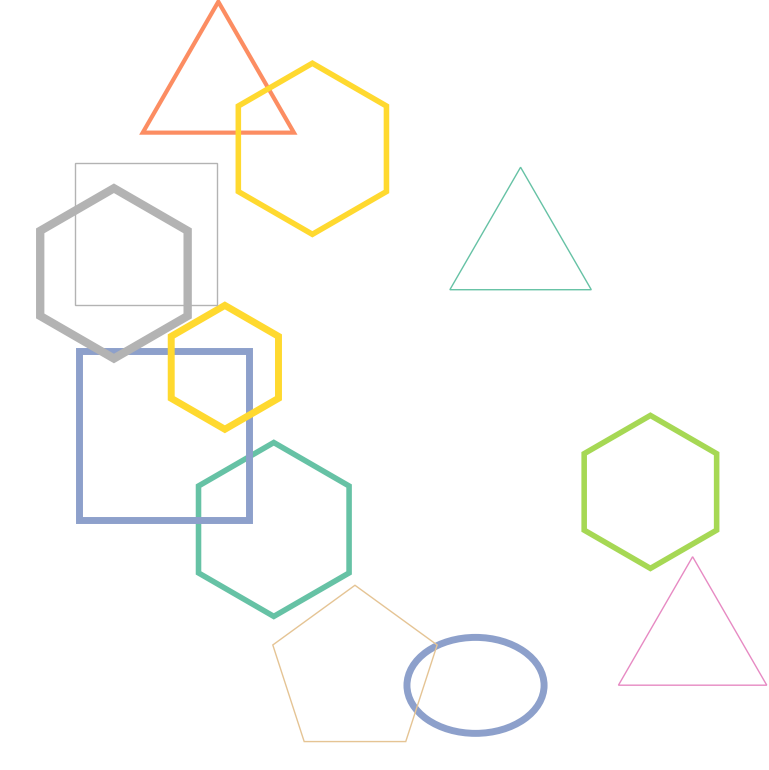[{"shape": "triangle", "thickness": 0.5, "radius": 0.53, "center": [0.676, 0.677]}, {"shape": "hexagon", "thickness": 2, "radius": 0.56, "center": [0.356, 0.312]}, {"shape": "triangle", "thickness": 1.5, "radius": 0.57, "center": [0.284, 0.884]}, {"shape": "oval", "thickness": 2.5, "radius": 0.45, "center": [0.618, 0.11]}, {"shape": "square", "thickness": 2.5, "radius": 0.55, "center": [0.213, 0.435]}, {"shape": "triangle", "thickness": 0.5, "radius": 0.56, "center": [0.899, 0.166]}, {"shape": "hexagon", "thickness": 2, "radius": 0.5, "center": [0.845, 0.361]}, {"shape": "hexagon", "thickness": 2, "radius": 0.56, "center": [0.406, 0.807]}, {"shape": "hexagon", "thickness": 2.5, "radius": 0.4, "center": [0.292, 0.523]}, {"shape": "pentagon", "thickness": 0.5, "radius": 0.56, "center": [0.461, 0.128]}, {"shape": "square", "thickness": 0.5, "radius": 0.46, "center": [0.19, 0.696]}, {"shape": "hexagon", "thickness": 3, "radius": 0.55, "center": [0.148, 0.645]}]